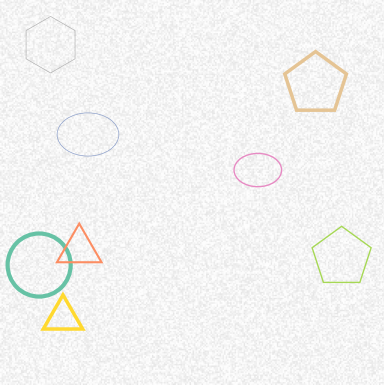[{"shape": "circle", "thickness": 3, "radius": 0.41, "center": [0.102, 0.312]}, {"shape": "triangle", "thickness": 1.5, "radius": 0.33, "center": [0.206, 0.352]}, {"shape": "oval", "thickness": 0.5, "radius": 0.4, "center": [0.229, 0.651]}, {"shape": "oval", "thickness": 1, "radius": 0.31, "center": [0.67, 0.558]}, {"shape": "pentagon", "thickness": 1, "radius": 0.4, "center": [0.887, 0.332]}, {"shape": "triangle", "thickness": 2.5, "radius": 0.3, "center": [0.164, 0.175]}, {"shape": "pentagon", "thickness": 2.5, "radius": 0.42, "center": [0.82, 0.782]}, {"shape": "hexagon", "thickness": 0.5, "radius": 0.37, "center": [0.131, 0.884]}]